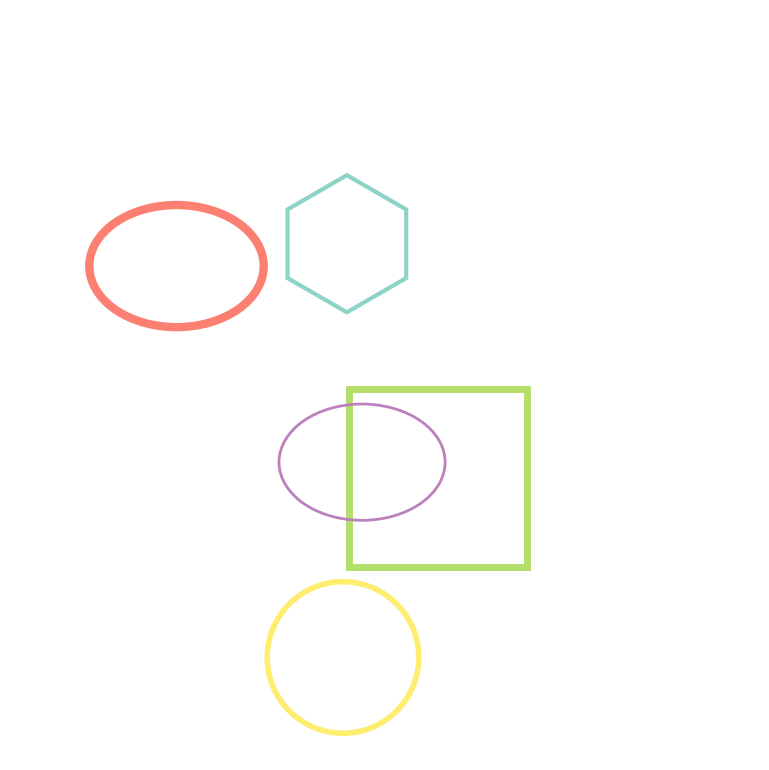[{"shape": "hexagon", "thickness": 1.5, "radius": 0.45, "center": [0.45, 0.683]}, {"shape": "oval", "thickness": 3, "radius": 0.57, "center": [0.229, 0.654]}, {"shape": "square", "thickness": 2.5, "radius": 0.58, "center": [0.569, 0.379]}, {"shape": "oval", "thickness": 1, "radius": 0.54, "center": [0.47, 0.4]}, {"shape": "circle", "thickness": 2, "radius": 0.49, "center": [0.445, 0.146]}]